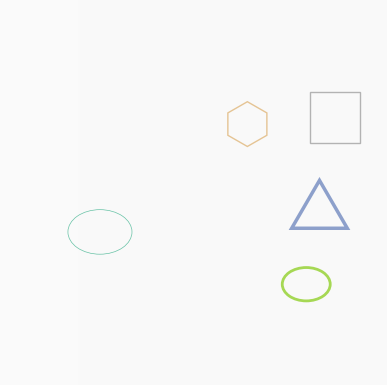[{"shape": "oval", "thickness": 0.5, "radius": 0.41, "center": [0.258, 0.398]}, {"shape": "triangle", "thickness": 2.5, "radius": 0.41, "center": [0.824, 0.449]}, {"shape": "oval", "thickness": 2, "radius": 0.31, "center": [0.79, 0.262]}, {"shape": "hexagon", "thickness": 1, "radius": 0.29, "center": [0.638, 0.678]}, {"shape": "square", "thickness": 1, "radius": 0.33, "center": [0.864, 0.695]}]